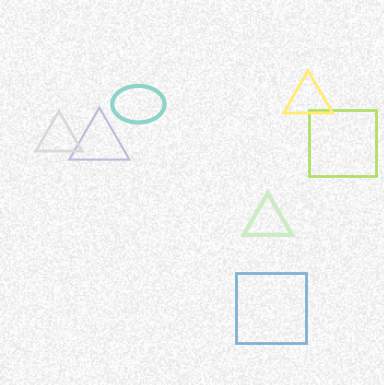[{"shape": "oval", "thickness": 3, "radius": 0.34, "center": [0.359, 0.729]}, {"shape": "triangle", "thickness": 1.5, "radius": 0.45, "center": [0.258, 0.63]}, {"shape": "square", "thickness": 2, "radius": 0.46, "center": [0.704, 0.2]}, {"shape": "square", "thickness": 2, "radius": 0.43, "center": [0.89, 0.628]}, {"shape": "triangle", "thickness": 2, "radius": 0.35, "center": [0.153, 0.642]}, {"shape": "triangle", "thickness": 3, "radius": 0.36, "center": [0.696, 0.426]}, {"shape": "triangle", "thickness": 2, "radius": 0.37, "center": [0.8, 0.743]}]